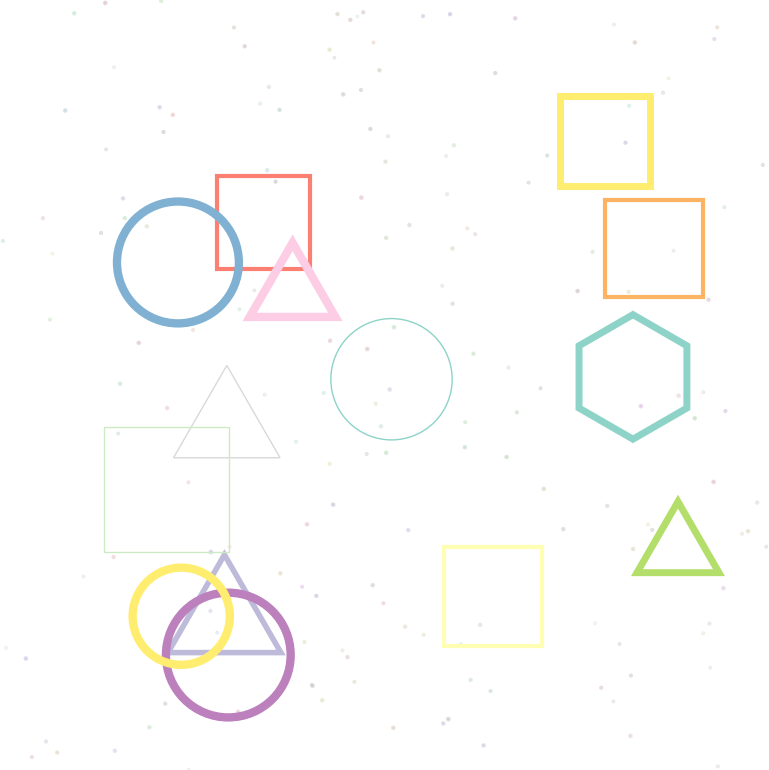[{"shape": "hexagon", "thickness": 2.5, "radius": 0.4, "center": [0.822, 0.511]}, {"shape": "circle", "thickness": 0.5, "radius": 0.39, "center": [0.508, 0.507]}, {"shape": "square", "thickness": 1.5, "radius": 0.32, "center": [0.64, 0.225]}, {"shape": "triangle", "thickness": 2, "radius": 0.42, "center": [0.291, 0.195]}, {"shape": "square", "thickness": 1.5, "radius": 0.3, "center": [0.342, 0.711]}, {"shape": "circle", "thickness": 3, "radius": 0.4, "center": [0.231, 0.659]}, {"shape": "square", "thickness": 1.5, "radius": 0.32, "center": [0.849, 0.677]}, {"shape": "triangle", "thickness": 2.5, "radius": 0.31, "center": [0.88, 0.287]}, {"shape": "triangle", "thickness": 3, "radius": 0.32, "center": [0.38, 0.62]}, {"shape": "triangle", "thickness": 0.5, "radius": 0.4, "center": [0.295, 0.445]}, {"shape": "circle", "thickness": 3, "radius": 0.41, "center": [0.296, 0.149]}, {"shape": "square", "thickness": 0.5, "radius": 0.41, "center": [0.216, 0.364]}, {"shape": "square", "thickness": 2.5, "radius": 0.29, "center": [0.786, 0.817]}, {"shape": "circle", "thickness": 3, "radius": 0.32, "center": [0.235, 0.2]}]